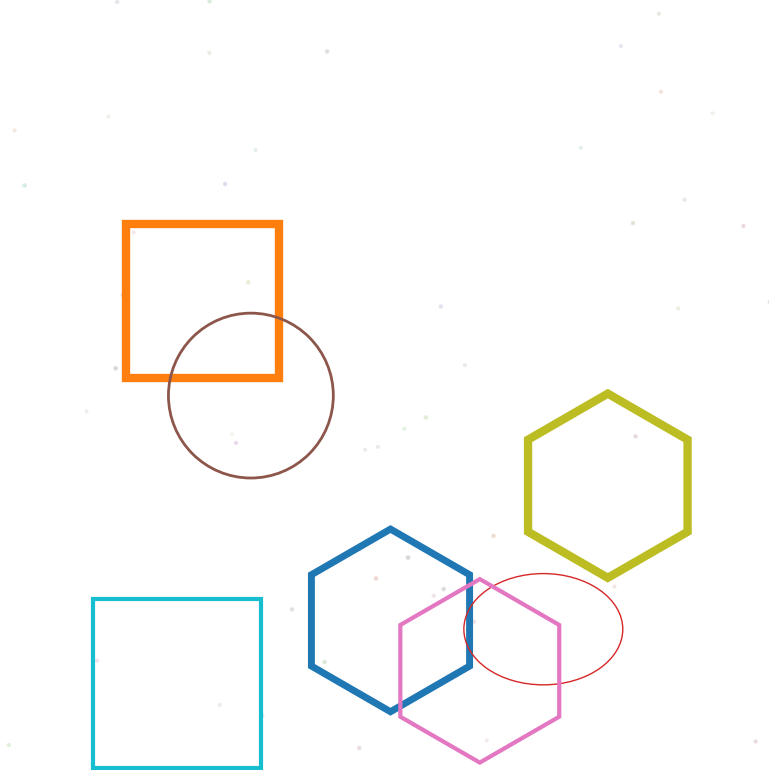[{"shape": "hexagon", "thickness": 2.5, "radius": 0.59, "center": [0.507, 0.194]}, {"shape": "square", "thickness": 3, "radius": 0.5, "center": [0.263, 0.609]}, {"shape": "oval", "thickness": 0.5, "radius": 0.52, "center": [0.706, 0.183]}, {"shape": "circle", "thickness": 1, "radius": 0.54, "center": [0.326, 0.486]}, {"shape": "hexagon", "thickness": 1.5, "radius": 0.6, "center": [0.623, 0.129]}, {"shape": "hexagon", "thickness": 3, "radius": 0.6, "center": [0.789, 0.369]}, {"shape": "square", "thickness": 1.5, "radius": 0.55, "center": [0.23, 0.112]}]